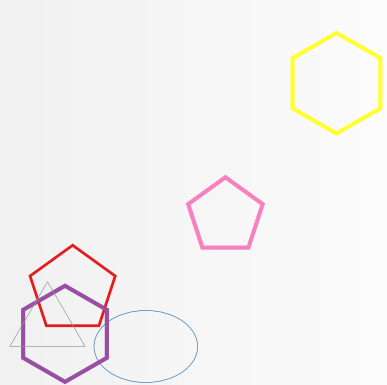[{"shape": "pentagon", "thickness": 2, "radius": 0.58, "center": [0.187, 0.247]}, {"shape": "oval", "thickness": 0.5, "radius": 0.67, "center": [0.376, 0.1]}, {"shape": "hexagon", "thickness": 3, "radius": 0.62, "center": [0.168, 0.133]}, {"shape": "hexagon", "thickness": 3, "radius": 0.65, "center": [0.868, 0.784]}, {"shape": "pentagon", "thickness": 3, "radius": 0.51, "center": [0.582, 0.439]}, {"shape": "triangle", "thickness": 0.5, "radius": 0.56, "center": [0.123, 0.156]}]